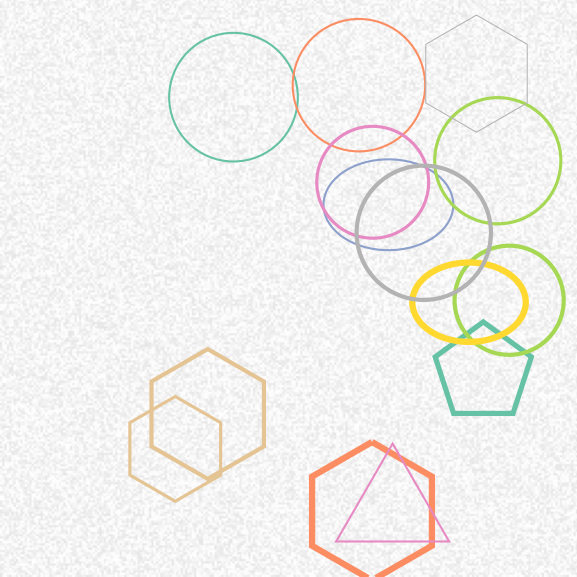[{"shape": "pentagon", "thickness": 2.5, "radius": 0.44, "center": [0.837, 0.354]}, {"shape": "circle", "thickness": 1, "radius": 0.56, "center": [0.404, 0.831]}, {"shape": "hexagon", "thickness": 3, "radius": 0.6, "center": [0.644, 0.114]}, {"shape": "circle", "thickness": 1, "radius": 0.57, "center": [0.622, 0.852]}, {"shape": "oval", "thickness": 1, "radius": 0.56, "center": [0.673, 0.645]}, {"shape": "triangle", "thickness": 1, "radius": 0.56, "center": [0.68, 0.118]}, {"shape": "circle", "thickness": 1.5, "radius": 0.48, "center": [0.645, 0.684]}, {"shape": "circle", "thickness": 1.5, "radius": 0.55, "center": [0.862, 0.721]}, {"shape": "circle", "thickness": 2, "radius": 0.47, "center": [0.882, 0.479]}, {"shape": "oval", "thickness": 3, "radius": 0.49, "center": [0.812, 0.476]}, {"shape": "hexagon", "thickness": 2, "radius": 0.56, "center": [0.36, 0.282]}, {"shape": "hexagon", "thickness": 1.5, "radius": 0.45, "center": [0.303, 0.222]}, {"shape": "circle", "thickness": 2, "radius": 0.58, "center": [0.734, 0.596]}, {"shape": "hexagon", "thickness": 0.5, "radius": 0.51, "center": [0.825, 0.872]}]